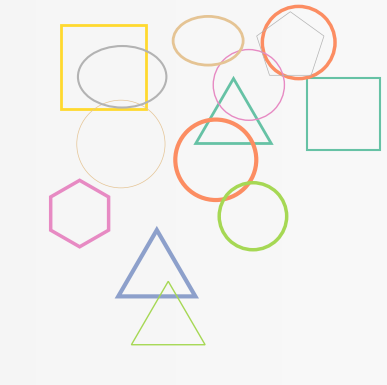[{"shape": "triangle", "thickness": 2, "radius": 0.56, "center": [0.603, 0.684]}, {"shape": "square", "thickness": 1.5, "radius": 0.47, "center": [0.887, 0.703]}, {"shape": "circle", "thickness": 3, "radius": 0.52, "center": [0.557, 0.585]}, {"shape": "circle", "thickness": 2.5, "radius": 0.47, "center": [0.771, 0.89]}, {"shape": "triangle", "thickness": 3, "radius": 0.57, "center": [0.405, 0.288]}, {"shape": "circle", "thickness": 1, "radius": 0.46, "center": [0.642, 0.779]}, {"shape": "hexagon", "thickness": 2.5, "radius": 0.43, "center": [0.206, 0.445]}, {"shape": "triangle", "thickness": 1, "radius": 0.55, "center": [0.434, 0.16]}, {"shape": "circle", "thickness": 2.5, "radius": 0.44, "center": [0.653, 0.438]}, {"shape": "square", "thickness": 2, "radius": 0.55, "center": [0.267, 0.825]}, {"shape": "circle", "thickness": 0.5, "radius": 0.57, "center": [0.312, 0.626]}, {"shape": "oval", "thickness": 2, "radius": 0.45, "center": [0.537, 0.894]}, {"shape": "oval", "thickness": 1.5, "radius": 0.57, "center": [0.315, 0.801]}, {"shape": "pentagon", "thickness": 0.5, "radius": 0.46, "center": [0.749, 0.878]}]